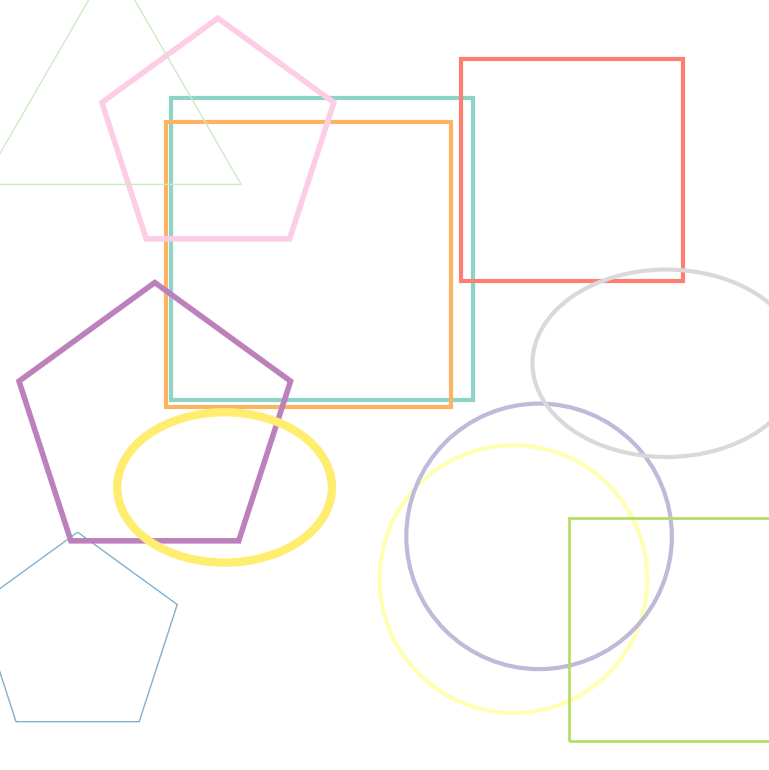[{"shape": "square", "thickness": 1.5, "radius": 0.98, "center": [0.418, 0.676]}, {"shape": "circle", "thickness": 1.5, "radius": 0.87, "center": [0.667, 0.248]}, {"shape": "circle", "thickness": 1.5, "radius": 0.86, "center": [0.7, 0.303]}, {"shape": "square", "thickness": 1.5, "radius": 0.72, "center": [0.742, 0.779]}, {"shape": "pentagon", "thickness": 0.5, "radius": 0.68, "center": [0.101, 0.173]}, {"shape": "square", "thickness": 1.5, "radius": 0.92, "center": [0.401, 0.656]}, {"shape": "square", "thickness": 1, "radius": 0.73, "center": [0.885, 0.183]}, {"shape": "pentagon", "thickness": 2, "radius": 0.79, "center": [0.283, 0.818]}, {"shape": "oval", "thickness": 1.5, "radius": 0.87, "center": [0.865, 0.528]}, {"shape": "pentagon", "thickness": 2, "radius": 0.93, "center": [0.201, 0.448]}, {"shape": "triangle", "thickness": 0.5, "radius": 0.97, "center": [0.145, 0.858]}, {"shape": "oval", "thickness": 3, "radius": 0.7, "center": [0.292, 0.367]}]